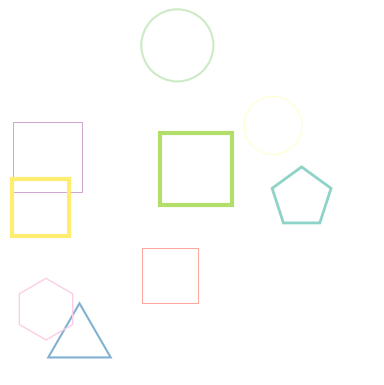[{"shape": "pentagon", "thickness": 2, "radius": 0.4, "center": [0.783, 0.486]}, {"shape": "circle", "thickness": 0.5, "radius": 0.38, "center": [0.709, 0.674]}, {"shape": "square", "thickness": 0.5, "radius": 0.36, "center": [0.442, 0.284]}, {"shape": "triangle", "thickness": 1.5, "radius": 0.47, "center": [0.206, 0.118]}, {"shape": "square", "thickness": 3, "radius": 0.46, "center": [0.509, 0.561]}, {"shape": "hexagon", "thickness": 1, "radius": 0.4, "center": [0.119, 0.197]}, {"shape": "square", "thickness": 0.5, "radius": 0.45, "center": [0.123, 0.593]}, {"shape": "circle", "thickness": 1.5, "radius": 0.47, "center": [0.461, 0.882]}, {"shape": "square", "thickness": 3, "radius": 0.37, "center": [0.106, 0.462]}]